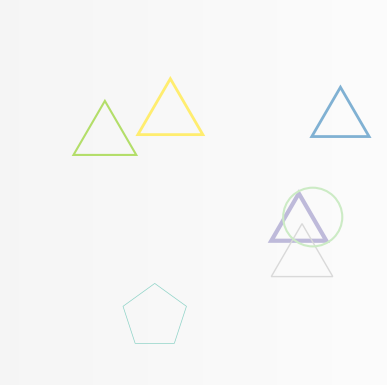[{"shape": "pentagon", "thickness": 0.5, "radius": 0.43, "center": [0.399, 0.178]}, {"shape": "triangle", "thickness": 3, "radius": 0.41, "center": [0.771, 0.416]}, {"shape": "triangle", "thickness": 2, "radius": 0.43, "center": [0.879, 0.688]}, {"shape": "triangle", "thickness": 1.5, "radius": 0.47, "center": [0.271, 0.644]}, {"shape": "triangle", "thickness": 1, "radius": 0.46, "center": [0.779, 0.327]}, {"shape": "circle", "thickness": 1.5, "radius": 0.38, "center": [0.807, 0.436]}, {"shape": "triangle", "thickness": 2, "radius": 0.48, "center": [0.44, 0.699]}]